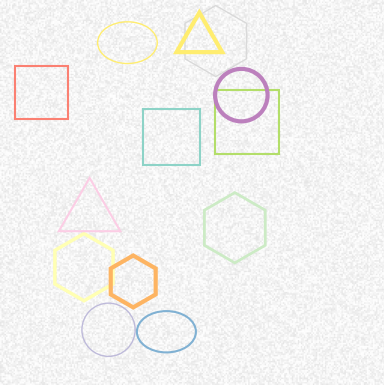[{"shape": "square", "thickness": 1.5, "radius": 0.37, "center": [0.444, 0.644]}, {"shape": "hexagon", "thickness": 2.5, "radius": 0.44, "center": [0.218, 0.306]}, {"shape": "circle", "thickness": 1, "radius": 0.35, "center": [0.282, 0.143]}, {"shape": "square", "thickness": 1.5, "radius": 0.35, "center": [0.108, 0.759]}, {"shape": "oval", "thickness": 1.5, "radius": 0.38, "center": [0.432, 0.138]}, {"shape": "hexagon", "thickness": 3, "radius": 0.34, "center": [0.346, 0.269]}, {"shape": "square", "thickness": 1.5, "radius": 0.42, "center": [0.641, 0.683]}, {"shape": "triangle", "thickness": 1.5, "radius": 0.46, "center": [0.233, 0.446]}, {"shape": "hexagon", "thickness": 1, "radius": 0.46, "center": [0.56, 0.893]}, {"shape": "circle", "thickness": 3, "radius": 0.34, "center": [0.627, 0.753]}, {"shape": "hexagon", "thickness": 2, "radius": 0.46, "center": [0.61, 0.408]}, {"shape": "oval", "thickness": 1, "radius": 0.39, "center": [0.331, 0.889]}, {"shape": "triangle", "thickness": 3, "radius": 0.34, "center": [0.518, 0.899]}]